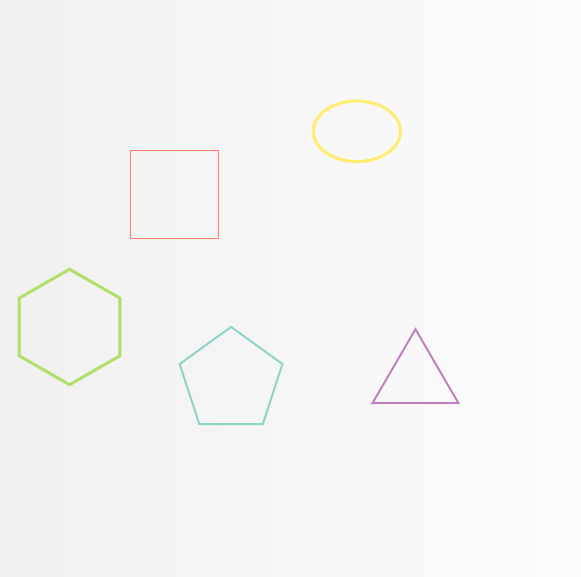[{"shape": "pentagon", "thickness": 1, "radius": 0.46, "center": [0.398, 0.34]}, {"shape": "square", "thickness": 0.5, "radius": 0.38, "center": [0.299, 0.663]}, {"shape": "hexagon", "thickness": 1.5, "radius": 0.5, "center": [0.12, 0.433]}, {"shape": "triangle", "thickness": 1, "radius": 0.43, "center": [0.715, 0.344]}, {"shape": "oval", "thickness": 1.5, "radius": 0.37, "center": [0.614, 0.772]}]